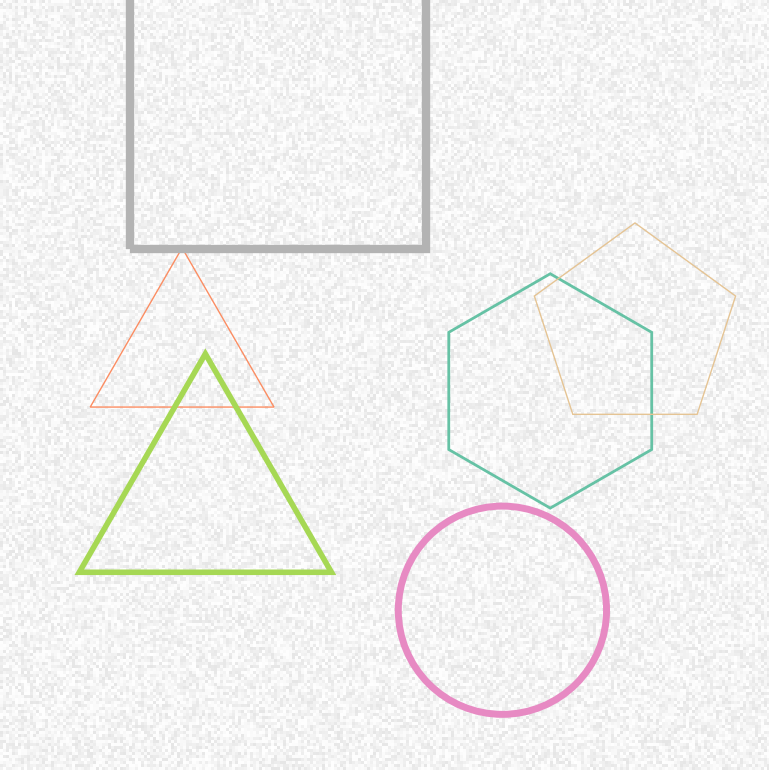[{"shape": "hexagon", "thickness": 1, "radius": 0.76, "center": [0.715, 0.492]}, {"shape": "triangle", "thickness": 0.5, "radius": 0.69, "center": [0.236, 0.54]}, {"shape": "circle", "thickness": 2.5, "radius": 0.68, "center": [0.652, 0.208]}, {"shape": "triangle", "thickness": 2, "radius": 0.95, "center": [0.267, 0.351]}, {"shape": "pentagon", "thickness": 0.5, "radius": 0.69, "center": [0.825, 0.573]}, {"shape": "square", "thickness": 3, "radius": 0.96, "center": [0.361, 0.869]}]